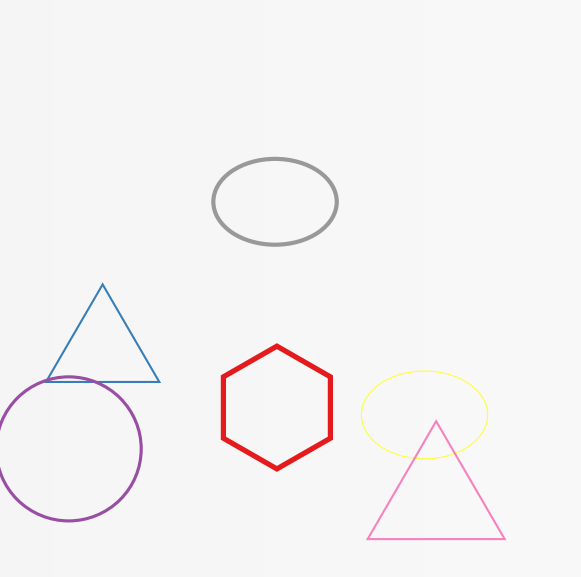[{"shape": "hexagon", "thickness": 2.5, "radius": 0.53, "center": [0.476, 0.293]}, {"shape": "triangle", "thickness": 1, "radius": 0.56, "center": [0.177, 0.394]}, {"shape": "circle", "thickness": 1.5, "radius": 0.62, "center": [0.118, 0.222]}, {"shape": "oval", "thickness": 0.5, "radius": 0.54, "center": [0.73, 0.281]}, {"shape": "triangle", "thickness": 1, "radius": 0.68, "center": [0.75, 0.134]}, {"shape": "oval", "thickness": 2, "radius": 0.53, "center": [0.473, 0.65]}]